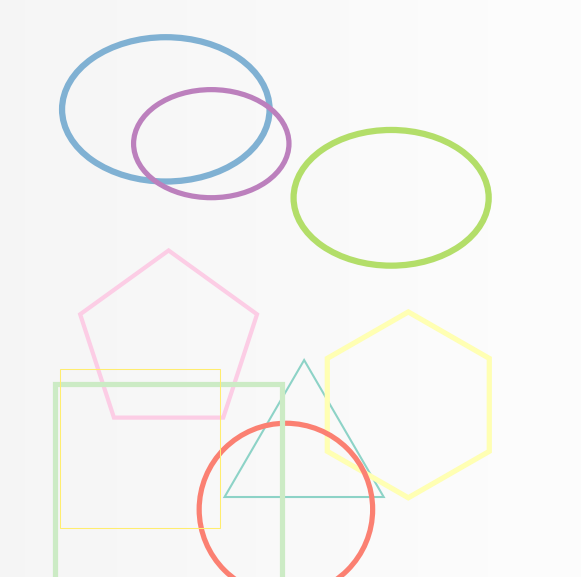[{"shape": "triangle", "thickness": 1, "radius": 0.79, "center": [0.523, 0.218]}, {"shape": "hexagon", "thickness": 2.5, "radius": 0.8, "center": [0.702, 0.298]}, {"shape": "circle", "thickness": 2.5, "radius": 0.75, "center": [0.492, 0.117]}, {"shape": "oval", "thickness": 3, "radius": 0.89, "center": [0.285, 0.81]}, {"shape": "oval", "thickness": 3, "radius": 0.84, "center": [0.673, 0.657]}, {"shape": "pentagon", "thickness": 2, "radius": 0.8, "center": [0.29, 0.405]}, {"shape": "oval", "thickness": 2.5, "radius": 0.67, "center": [0.363, 0.75]}, {"shape": "square", "thickness": 2.5, "radius": 0.98, "center": [0.289, 0.138]}, {"shape": "square", "thickness": 0.5, "radius": 0.69, "center": [0.241, 0.223]}]